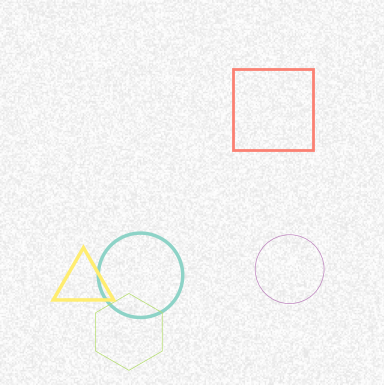[{"shape": "circle", "thickness": 2.5, "radius": 0.55, "center": [0.365, 0.285]}, {"shape": "square", "thickness": 2, "radius": 0.52, "center": [0.709, 0.716]}, {"shape": "hexagon", "thickness": 0.5, "radius": 0.5, "center": [0.335, 0.138]}, {"shape": "circle", "thickness": 0.5, "radius": 0.45, "center": [0.752, 0.301]}, {"shape": "triangle", "thickness": 2.5, "radius": 0.45, "center": [0.217, 0.266]}]